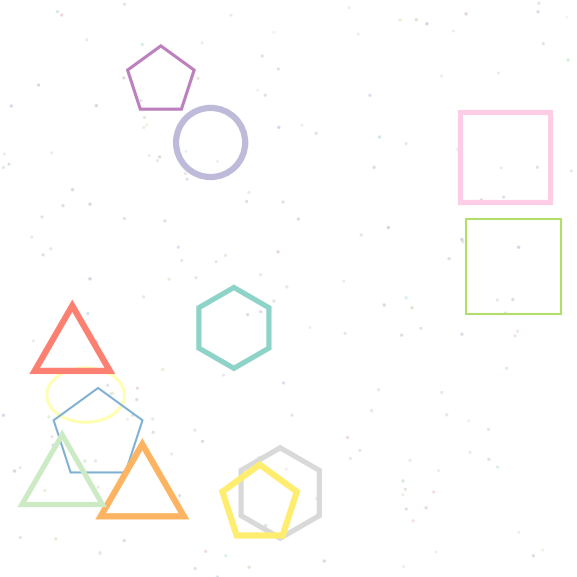[{"shape": "hexagon", "thickness": 2.5, "radius": 0.35, "center": [0.405, 0.431]}, {"shape": "oval", "thickness": 1.5, "radius": 0.34, "center": [0.148, 0.315]}, {"shape": "circle", "thickness": 3, "radius": 0.3, "center": [0.365, 0.752]}, {"shape": "triangle", "thickness": 3, "radius": 0.38, "center": [0.125, 0.394]}, {"shape": "pentagon", "thickness": 1, "radius": 0.4, "center": [0.17, 0.246]}, {"shape": "triangle", "thickness": 3, "radius": 0.42, "center": [0.246, 0.147]}, {"shape": "square", "thickness": 1, "radius": 0.41, "center": [0.889, 0.538]}, {"shape": "square", "thickness": 2.5, "radius": 0.39, "center": [0.874, 0.727]}, {"shape": "hexagon", "thickness": 2.5, "radius": 0.39, "center": [0.485, 0.145]}, {"shape": "pentagon", "thickness": 1.5, "radius": 0.3, "center": [0.279, 0.859]}, {"shape": "triangle", "thickness": 2.5, "radius": 0.4, "center": [0.108, 0.166]}, {"shape": "pentagon", "thickness": 3, "radius": 0.34, "center": [0.45, 0.127]}]